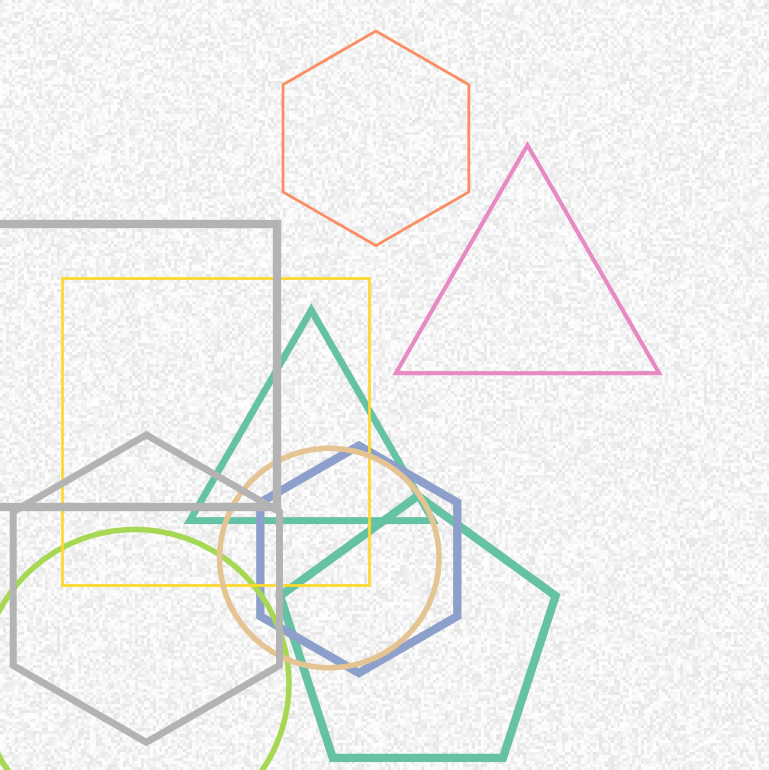[{"shape": "pentagon", "thickness": 3, "radius": 0.94, "center": [0.543, 0.168]}, {"shape": "triangle", "thickness": 2.5, "radius": 0.91, "center": [0.404, 0.415]}, {"shape": "hexagon", "thickness": 1, "radius": 0.7, "center": [0.488, 0.82]}, {"shape": "hexagon", "thickness": 3, "radius": 0.74, "center": [0.466, 0.274]}, {"shape": "triangle", "thickness": 1.5, "radius": 0.99, "center": [0.685, 0.614]}, {"shape": "circle", "thickness": 2, "radius": 1.0, "center": [0.175, 0.112]}, {"shape": "square", "thickness": 1, "radius": 1.0, "center": [0.28, 0.44]}, {"shape": "circle", "thickness": 2, "radius": 0.71, "center": [0.428, 0.275]}, {"shape": "hexagon", "thickness": 2.5, "radius": 1.0, "center": [0.19, 0.236]}, {"shape": "square", "thickness": 3, "radius": 0.92, "center": [0.175, 0.525]}]